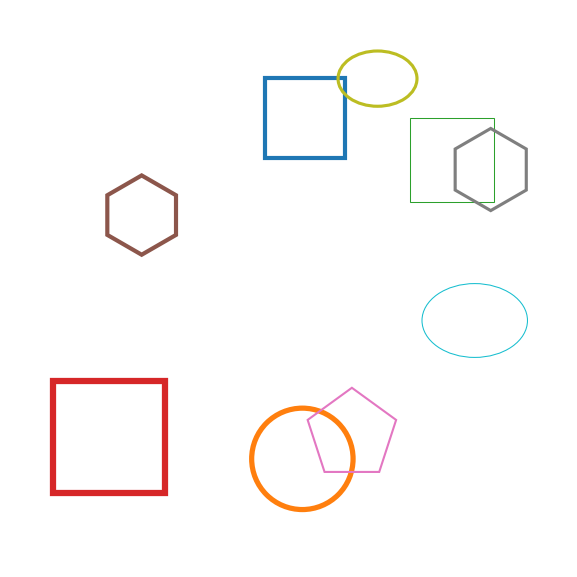[{"shape": "square", "thickness": 2, "radius": 0.35, "center": [0.527, 0.795]}, {"shape": "circle", "thickness": 2.5, "radius": 0.44, "center": [0.524, 0.205]}, {"shape": "square", "thickness": 0.5, "radius": 0.36, "center": [0.783, 0.722]}, {"shape": "square", "thickness": 3, "radius": 0.48, "center": [0.188, 0.242]}, {"shape": "hexagon", "thickness": 2, "radius": 0.34, "center": [0.245, 0.627]}, {"shape": "pentagon", "thickness": 1, "radius": 0.4, "center": [0.609, 0.247]}, {"shape": "hexagon", "thickness": 1.5, "radius": 0.36, "center": [0.85, 0.706]}, {"shape": "oval", "thickness": 1.5, "radius": 0.34, "center": [0.654, 0.863]}, {"shape": "oval", "thickness": 0.5, "radius": 0.46, "center": [0.822, 0.444]}]